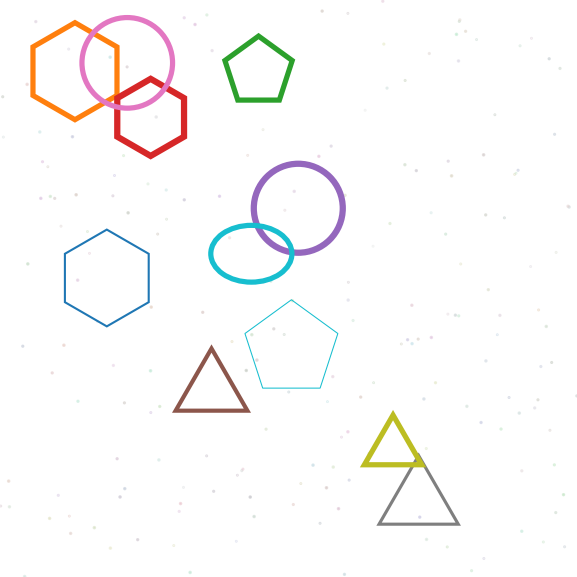[{"shape": "hexagon", "thickness": 1, "radius": 0.42, "center": [0.185, 0.518]}, {"shape": "hexagon", "thickness": 2.5, "radius": 0.42, "center": [0.13, 0.876]}, {"shape": "pentagon", "thickness": 2.5, "radius": 0.31, "center": [0.448, 0.875]}, {"shape": "hexagon", "thickness": 3, "radius": 0.33, "center": [0.261, 0.796]}, {"shape": "circle", "thickness": 3, "radius": 0.39, "center": [0.517, 0.639]}, {"shape": "triangle", "thickness": 2, "radius": 0.36, "center": [0.366, 0.324]}, {"shape": "circle", "thickness": 2.5, "radius": 0.39, "center": [0.22, 0.89]}, {"shape": "triangle", "thickness": 1.5, "radius": 0.4, "center": [0.725, 0.131]}, {"shape": "triangle", "thickness": 2.5, "radius": 0.29, "center": [0.681, 0.223]}, {"shape": "pentagon", "thickness": 0.5, "radius": 0.42, "center": [0.505, 0.395]}, {"shape": "oval", "thickness": 2.5, "radius": 0.35, "center": [0.435, 0.56]}]